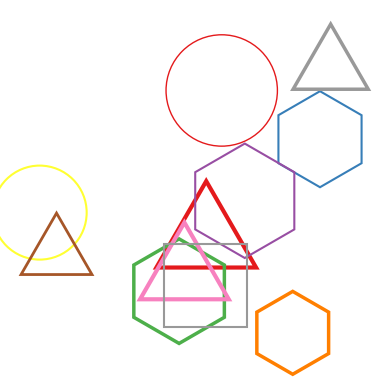[{"shape": "triangle", "thickness": 3, "radius": 0.75, "center": [0.536, 0.38]}, {"shape": "circle", "thickness": 1, "radius": 0.72, "center": [0.576, 0.765]}, {"shape": "hexagon", "thickness": 1.5, "radius": 0.62, "center": [0.831, 0.638]}, {"shape": "hexagon", "thickness": 2.5, "radius": 0.68, "center": [0.465, 0.244]}, {"shape": "hexagon", "thickness": 1.5, "radius": 0.74, "center": [0.636, 0.478]}, {"shape": "hexagon", "thickness": 2.5, "radius": 0.54, "center": [0.76, 0.135]}, {"shape": "circle", "thickness": 1.5, "radius": 0.61, "center": [0.103, 0.448]}, {"shape": "triangle", "thickness": 2, "radius": 0.53, "center": [0.147, 0.34]}, {"shape": "triangle", "thickness": 3, "radius": 0.66, "center": [0.479, 0.289]}, {"shape": "square", "thickness": 1.5, "radius": 0.54, "center": [0.534, 0.258]}, {"shape": "triangle", "thickness": 2.5, "radius": 0.56, "center": [0.859, 0.825]}]